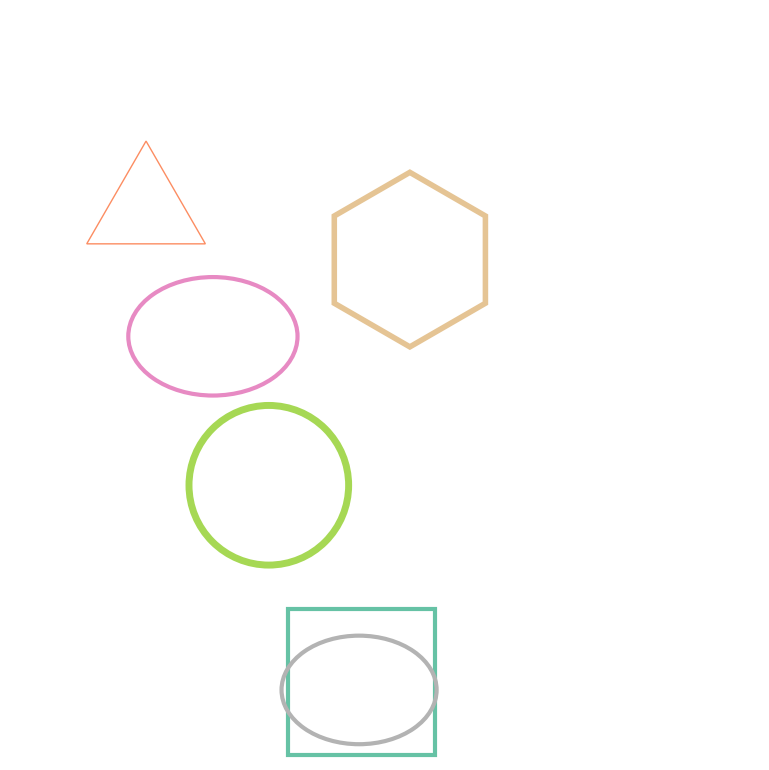[{"shape": "square", "thickness": 1.5, "radius": 0.47, "center": [0.47, 0.114]}, {"shape": "triangle", "thickness": 0.5, "radius": 0.44, "center": [0.19, 0.728]}, {"shape": "oval", "thickness": 1.5, "radius": 0.55, "center": [0.277, 0.563]}, {"shape": "circle", "thickness": 2.5, "radius": 0.52, "center": [0.349, 0.37]}, {"shape": "hexagon", "thickness": 2, "radius": 0.57, "center": [0.532, 0.663]}, {"shape": "oval", "thickness": 1.5, "radius": 0.5, "center": [0.466, 0.104]}]